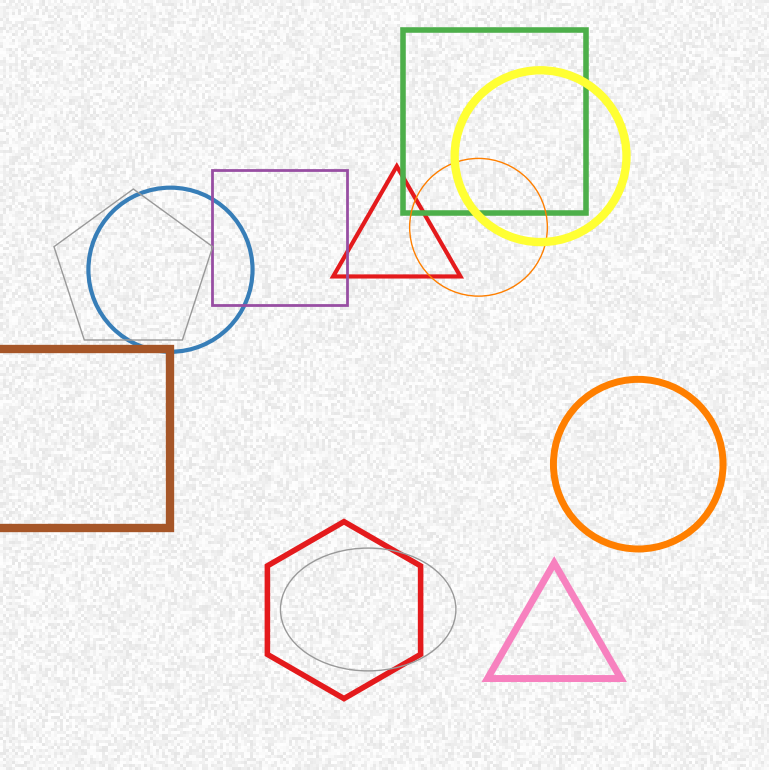[{"shape": "hexagon", "thickness": 2, "radius": 0.57, "center": [0.447, 0.208]}, {"shape": "triangle", "thickness": 1.5, "radius": 0.48, "center": [0.515, 0.689]}, {"shape": "circle", "thickness": 1.5, "radius": 0.53, "center": [0.221, 0.65]}, {"shape": "square", "thickness": 2, "radius": 0.59, "center": [0.642, 0.842]}, {"shape": "square", "thickness": 1, "radius": 0.44, "center": [0.363, 0.691]}, {"shape": "circle", "thickness": 2.5, "radius": 0.55, "center": [0.829, 0.397]}, {"shape": "circle", "thickness": 0.5, "radius": 0.45, "center": [0.621, 0.705]}, {"shape": "circle", "thickness": 3, "radius": 0.56, "center": [0.702, 0.797]}, {"shape": "square", "thickness": 3, "radius": 0.58, "center": [0.105, 0.431]}, {"shape": "triangle", "thickness": 2.5, "radius": 0.5, "center": [0.72, 0.169]}, {"shape": "pentagon", "thickness": 0.5, "radius": 0.54, "center": [0.173, 0.646]}, {"shape": "oval", "thickness": 0.5, "radius": 0.57, "center": [0.478, 0.208]}]